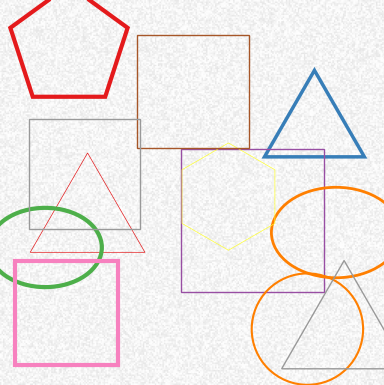[{"shape": "pentagon", "thickness": 3, "radius": 0.8, "center": [0.179, 0.878]}, {"shape": "triangle", "thickness": 0.5, "radius": 0.86, "center": [0.227, 0.431]}, {"shape": "triangle", "thickness": 2.5, "radius": 0.75, "center": [0.817, 0.667]}, {"shape": "oval", "thickness": 3, "radius": 0.74, "center": [0.117, 0.357]}, {"shape": "square", "thickness": 1, "radius": 0.93, "center": [0.656, 0.428]}, {"shape": "oval", "thickness": 2, "radius": 0.84, "center": [0.873, 0.396]}, {"shape": "circle", "thickness": 1.5, "radius": 0.72, "center": [0.798, 0.145]}, {"shape": "hexagon", "thickness": 0.5, "radius": 0.7, "center": [0.593, 0.489]}, {"shape": "square", "thickness": 1, "radius": 0.73, "center": [0.501, 0.762]}, {"shape": "square", "thickness": 3, "radius": 0.67, "center": [0.173, 0.187]}, {"shape": "square", "thickness": 1, "radius": 0.72, "center": [0.22, 0.548]}, {"shape": "triangle", "thickness": 1, "radius": 0.94, "center": [0.894, 0.136]}]